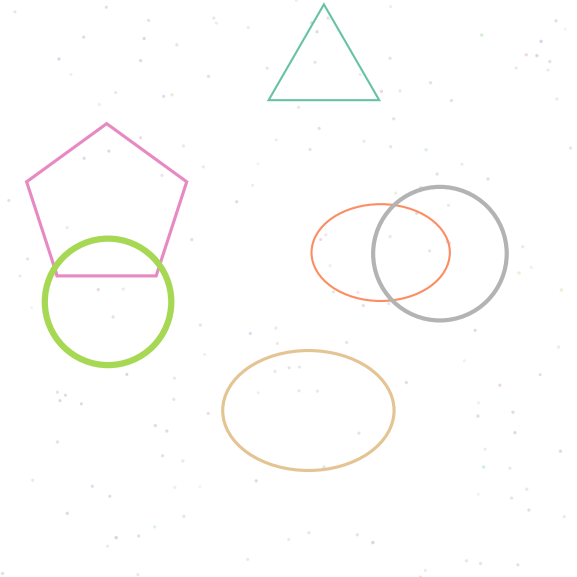[{"shape": "triangle", "thickness": 1, "radius": 0.55, "center": [0.561, 0.881]}, {"shape": "oval", "thickness": 1, "radius": 0.6, "center": [0.659, 0.562]}, {"shape": "pentagon", "thickness": 1.5, "radius": 0.73, "center": [0.185, 0.639]}, {"shape": "circle", "thickness": 3, "radius": 0.55, "center": [0.187, 0.476]}, {"shape": "oval", "thickness": 1.5, "radius": 0.74, "center": [0.534, 0.288]}, {"shape": "circle", "thickness": 2, "radius": 0.58, "center": [0.762, 0.56]}]